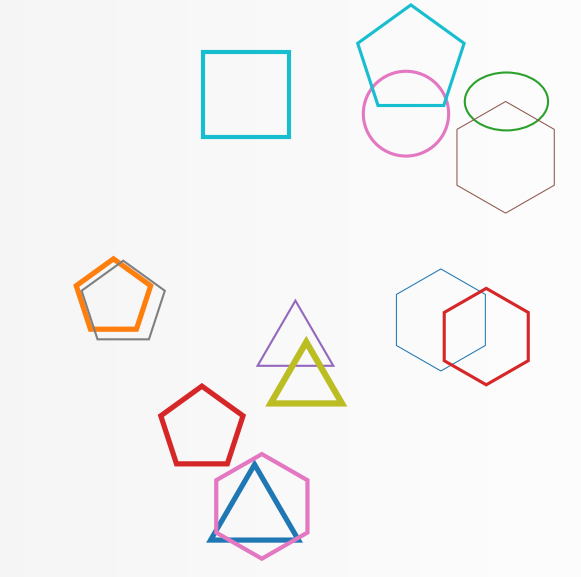[{"shape": "hexagon", "thickness": 0.5, "radius": 0.44, "center": [0.759, 0.445]}, {"shape": "triangle", "thickness": 2.5, "radius": 0.44, "center": [0.438, 0.108]}, {"shape": "pentagon", "thickness": 2.5, "radius": 0.34, "center": [0.195, 0.484]}, {"shape": "oval", "thickness": 1, "radius": 0.36, "center": [0.871, 0.823]}, {"shape": "hexagon", "thickness": 1.5, "radius": 0.42, "center": [0.837, 0.416]}, {"shape": "pentagon", "thickness": 2.5, "radius": 0.37, "center": [0.347, 0.256]}, {"shape": "triangle", "thickness": 1, "radius": 0.38, "center": [0.508, 0.403]}, {"shape": "hexagon", "thickness": 0.5, "radius": 0.48, "center": [0.87, 0.727]}, {"shape": "hexagon", "thickness": 2, "radius": 0.45, "center": [0.451, 0.122]}, {"shape": "circle", "thickness": 1.5, "radius": 0.37, "center": [0.698, 0.802]}, {"shape": "pentagon", "thickness": 1, "radius": 0.38, "center": [0.212, 0.472]}, {"shape": "triangle", "thickness": 3, "radius": 0.35, "center": [0.527, 0.336]}, {"shape": "square", "thickness": 2, "radius": 0.37, "center": [0.424, 0.836]}, {"shape": "pentagon", "thickness": 1.5, "radius": 0.48, "center": [0.707, 0.894]}]